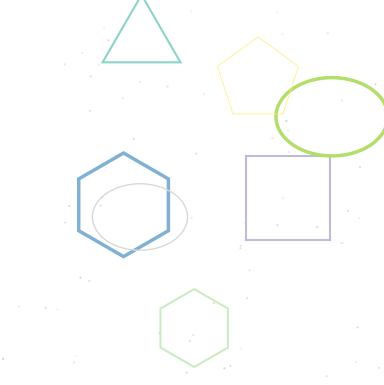[{"shape": "triangle", "thickness": 1.5, "radius": 0.58, "center": [0.368, 0.897]}, {"shape": "square", "thickness": 1.5, "radius": 0.54, "center": [0.749, 0.485]}, {"shape": "hexagon", "thickness": 2.5, "radius": 0.67, "center": [0.321, 0.468]}, {"shape": "oval", "thickness": 2.5, "radius": 0.73, "center": [0.862, 0.697]}, {"shape": "oval", "thickness": 1, "radius": 0.62, "center": [0.364, 0.436]}, {"shape": "hexagon", "thickness": 1.5, "radius": 0.51, "center": [0.504, 0.148]}, {"shape": "pentagon", "thickness": 0.5, "radius": 0.55, "center": [0.67, 0.794]}]